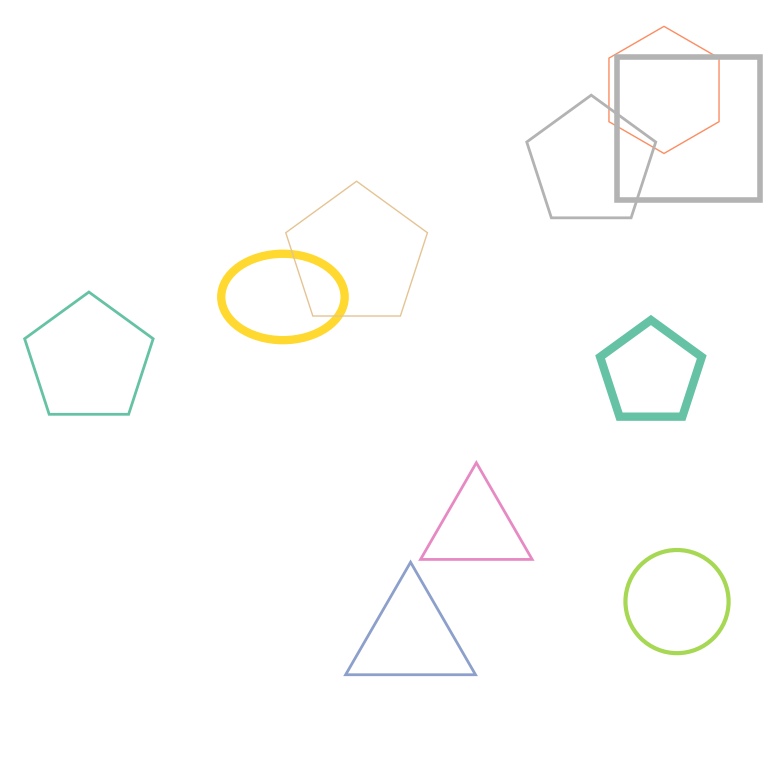[{"shape": "pentagon", "thickness": 3, "radius": 0.35, "center": [0.845, 0.515]}, {"shape": "pentagon", "thickness": 1, "radius": 0.44, "center": [0.115, 0.533]}, {"shape": "hexagon", "thickness": 0.5, "radius": 0.41, "center": [0.862, 0.883]}, {"shape": "triangle", "thickness": 1, "radius": 0.49, "center": [0.533, 0.172]}, {"shape": "triangle", "thickness": 1, "radius": 0.42, "center": [0.619, 0.315]}, {"shape": "circle", "thickness": 1.5, "radius": 0.33, "center": [0.879, 0.219]}, {"shape": "oval", "thickness": 3, "radius": 0.4, "center": [0.367, 0.614]}, {"shape": "pentagon", "thickness": 0.5, "radius": 0.48, "center": [0.463, 0.668]}, {"shape": "pentagon", "thickness": 1, "radius": 0.44, "center": [0.768, 0.788]}, {"shape": "square", "thickness": 2, "radius": 0.46, "center": [0.894, 0.833]}]